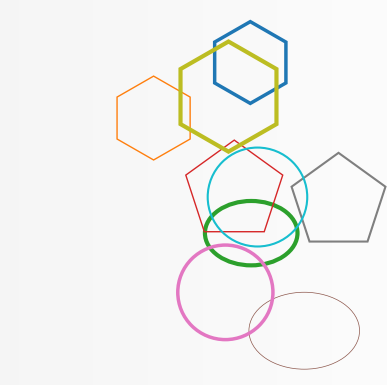[{"shape": "hexagon", "thickness": 2.5, "radius": 0.53, "center": [0.646, 0.838]}, {"shape": "hexagon", "thickness": 1, "radius": 0.54, "center": [0.396, 0.693]}, {"shape": "oval", "thickness": 3, "radius": 0.6, "center": [0.648, 0.394]}, {"shape": "pentagon", "thickness": 1, "radius": 0.66, "center": [0.605, 0.505]}, {"shape": "oval", "thickness": 0.5, "radius": 0.71, "center": [0.785, 0.141]}, {"shape": "circle", "thickness": 2.5, "radius": 0.61, "center": [0.582, 0.241]}, {"shape": "pentagon", "thickness": 1.5, "radius": 0.64, "center": [0.874, 0.476]}, {"shape": "hexagon", "thickness": 3, "radius": 0.71, "center": [0.59, 0.749]}, {"shape": "circle", "thickness": 1.5, "radius": 0.64, "center": [0.664, 0.488]}]